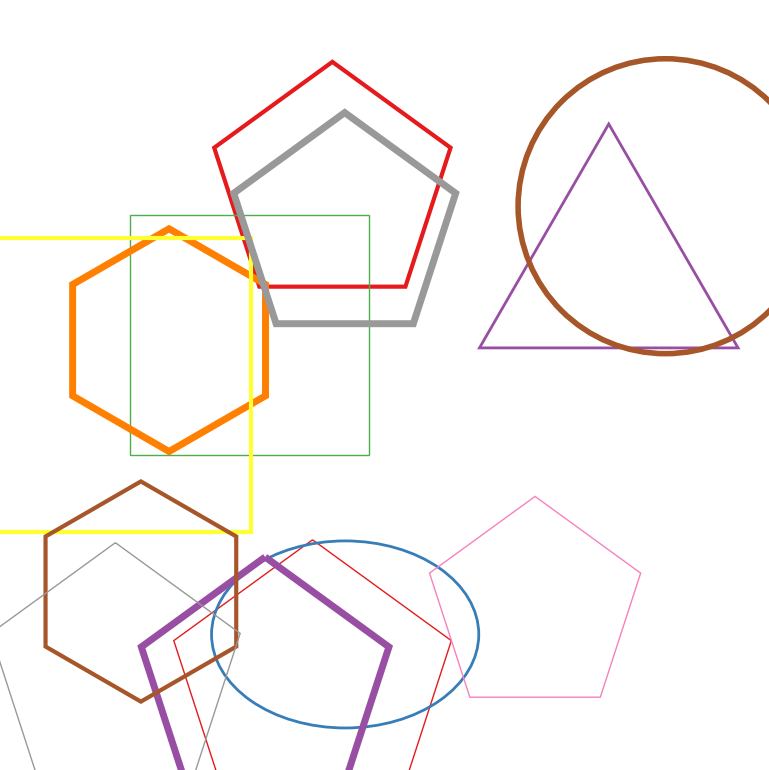[{"shape": "pentagon", "thickness": 0.5, "radius": 0.95, "center": [0.406, 0.109]}, {"shape": "pentagon", "thickness": 1.5, "radius": 0.81, "center": [0.432, 0.758]}, {"shape": "oval", "thickness": 1, "radius": 0.87, "center": [0.448, 0.176]}, {"shape": "square", "thickness": 0.5, "radius": 0.78, "center": [0.324, 0.565]}, {"shape": "pentagon", "thickness": 2.5, "radius": 0.85, "center": [0.344, 0.108]}, {"shape": "triangle", "thickness": 1, "radius": 0.97, "center": [0.791, 0.645]}, {"shape": "hexagon", "thickness": 2.5, "radius": 0.72, "center": [0.22, 0.558]}, {"shape": "square", "thickness": 1.5, "radius": 0.96, "center": [0.135, 0.5]}, {"shape": "hexagon", "thickness": 1.5, "radius": 0.71, "center": [0.183, 0.232]}, {"shape": "circle", "thickness": 2, "radius": 0.96, "center": [0.864, 0.732]}, {"shape": "pentagon", "thickness": 0.5, "radius": 0.72, "center": [0.695, 0.211]}, {"shape": "pentagon", "thickness": 2.5, "radius": 0.76, "center": [0.448, 0.702]}, {"shape": "pentagon", "thickness": 0.5, "radius": 0.85, "center": [0.15, 0.125]}]